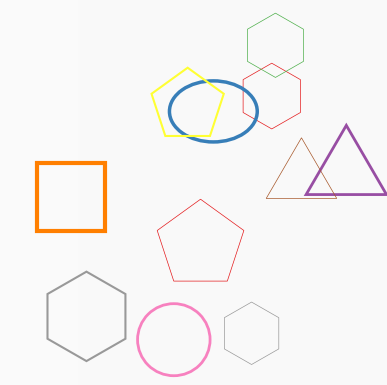[{"shape": "pentagon", "thickness": 0.5, "radius": 0.59, "center": [0.518, 0.365]}, {"shape": "hexagon", "thickness": 0.5, "radius": 0.43, "center": [0.701, 0.75]}, {"shape": "oval", "thickness": 2.5, "radius": 0.57, "center": [0.551, 0.711]}, {"shape": "hexagon", "thickness": 0.5, "radius": 0.42, "center": [0.711, 0.882]}, {"shape": "triangle", "thickness": 2, "radius": 0.6, "center": [0.894, 0.555]}, {"shape": "square", "thickness": 3, "radius": 0.44, "center": [0.183, 0.489]}, {"shape": "pentagon", "thickness": 1.5, "radius": 0.49, "center": [0.484, 0.726]}, {"shape": "triangle", "thickness": 0.5, "radius": 0.53, "center": [0.778, 0.537]}, {"shape": "circle", "thickness": 2, "radius": 0.47, "center": [0.449, 0.118]}, {"shape": "hexagon", "thickness": 1.5, "radius": 0.58, "center": [0.223, 0.178]}, {"shape": "hexagon", "thickness": 0.5, "radius": 0.41, "center": [0.649, 0.134]}]